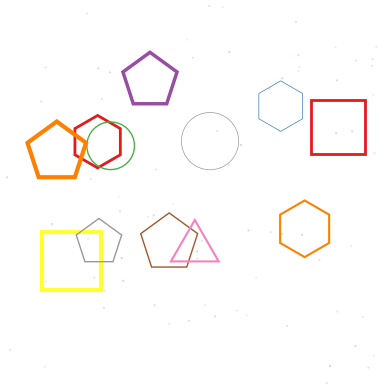[{"shape": "square", "thickness": 2, "radius": 0.35, "center": [0.877, 0.67]}, {"shape": "hexagon", "thickness": 2, "radius": 0.34, "center": [0.254, 0.632]}, {"shape": "hexagon", "thickness": 0.5, "radius": 0.33, "center": [0.729, 0.724]}, {"shape": "circle", "thickness": 1, "radius": 0.31, "center": [0.287, 0.621]}, {"shape": "pentagon", "thickness": 2.5, "radius": 0.37, "center": [0.39, 0.79]}, {"shape": "hexagon", "thickness": 1.5, "radius": 0.37, "center": [0.791, 0.406]}, {"shape": "pentagon", "thickness": 3, "radius": 0.4, "center": [0.147, 0.604]}, {"shape": "square", "thickness": 3, "radius": 0.38, "center": [0.186, 0.323]}, {"shape": "pentagon", "thickness": 1, "radius": 0.39, "center": [0.439, 0.369]}, {"shape": "triangle", "thickness": 1.5, "radius": 0.36, "center": [0.506, 0.357]}, {"shape": "circle", "thickness": 0.5, "radius": 0.37, "center": [0.546, 0.633]}, {"shape": "pentagon", "thickness": 1, "radius": 0.31, "center": [0.257, 0.37]}]